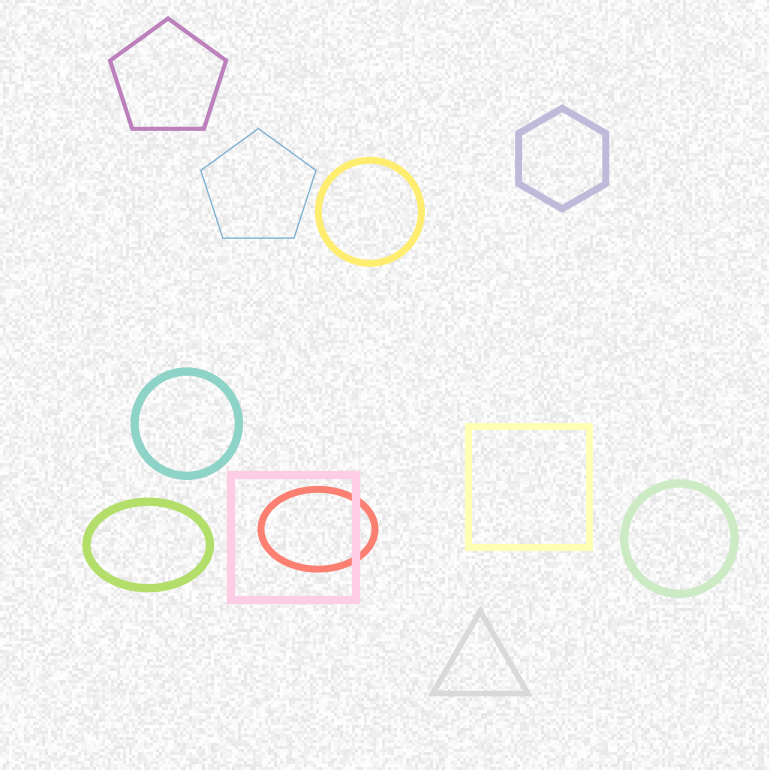[{"shape": "circle", "thickness": 3, "radius": 0.34, "center": [0.243, 0.45]}, {"shape": "square", "thickness": 2.5, "radius": 0.39, "center": [0.687, 0.369]}, {"shape": "hexagon", "thickness": 2.5, "radius": 0.33, "center": [0.73, 0.794]}, {"shape": "oval", "thickness": 2.5, "radius": 0.37, "center": [0.413, 0.313]}, {"shape": "pentagon", "thickness": 0.5, "radius": 0.39, "center": [0.336, 0.754]}, {"shape": "oval", "thickness": 3, "radius": 0.4, "center": [0.193, 0.292]}, {"shape": "square", "thickness": 3, "radius": 0.41, "center": [0.381, 0.302]}, {"shape": "triangle", "thickness": 2, "radius": 0.36, "center": [0.624, 0.135]}, {"shape": "pentagon", "thickness": 1.5, "radius": 0.4, "center": [0.218, 0.897]}, {"shape": "circle", "thickness": 3, "radius": 0.36, "center": [0.882, 0.301]}, {"shape": "circle", "thickness": 2.5, "radius": 0.33, "center": [0.48, 0.725]}]